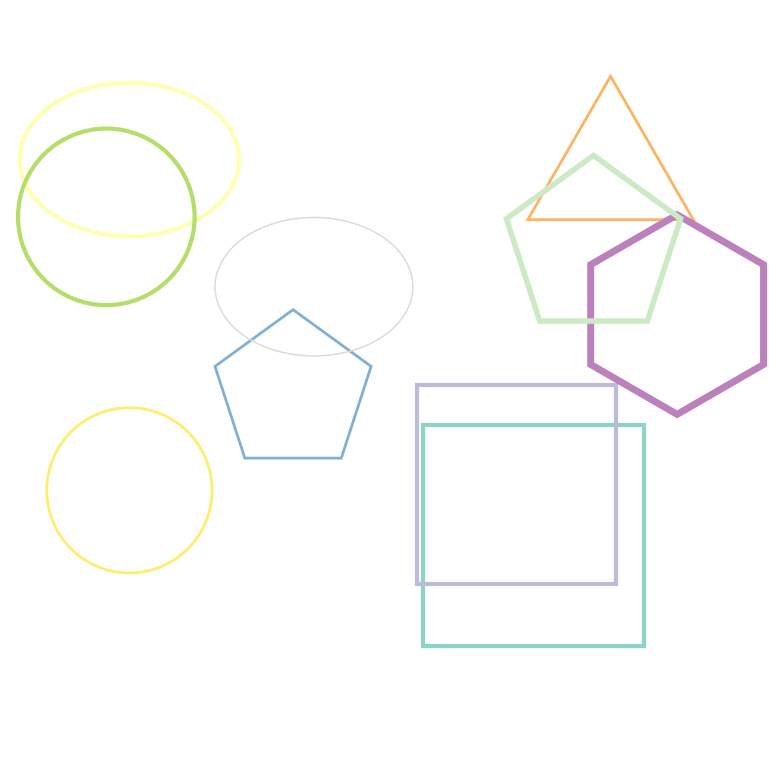[{"shape": "square", "thickness": 1.5, "radius": 0.72, "center": [0.693, 0.304]}, {"shape": "oval", "thickness": 1.5, "radius": 0.71, "center": [0.168, 0.793]}, {"shape": "square", "thickness": 1.5, "radius": 0.65, "center": [0.671, 0.371]}, {"shape": "pentagon", "thickness": 1, "radius": 0.53, "center": [0.381, 0.491]}, {"shape": "triangle", "thickness": 1, "radius": 0.62, "center": [0.793, 0.777]}, {"shape": "circle", "thickness": 1.5, "radius": 0.57, "center": [0.138, 0.718]}, {"shape": "oval", "thickness": 0.5, "radius": 0.64, "center": [0.408, 0.628]}, {"shape": "hexagon", "thickness": 2.5, "radius": 0.65, "center": [0.879, 0.591]}, {"shape": "pentagon", "thickness": 2, "radius": 0.59, "center": [0.771, 0.679]}, {"shape": "circle", "thickness": 1, "radius": 0.54, "center": [0.168, 0.363]}]